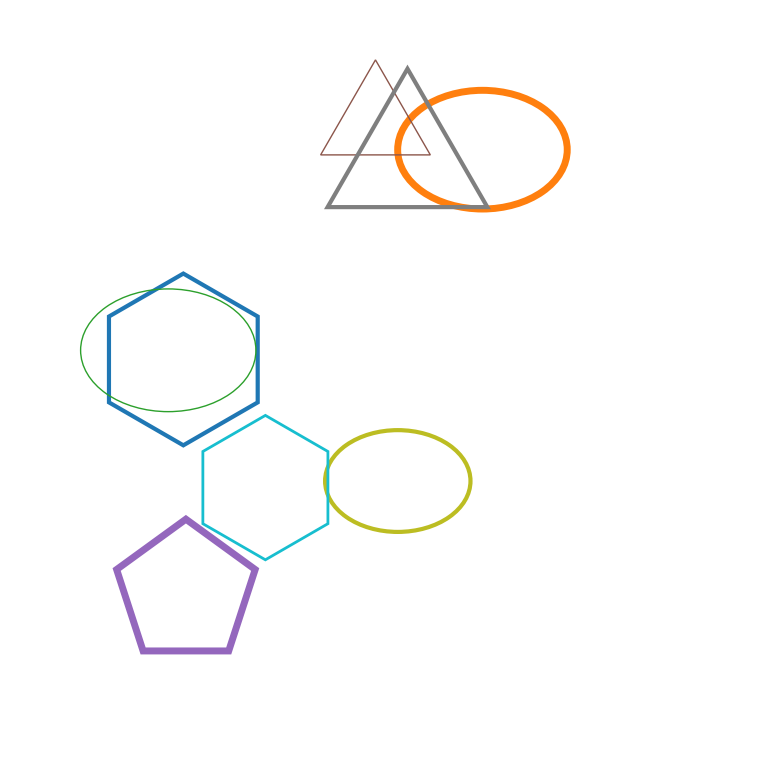[{"shape": "hexagon", "thickness": 1.5, "radius": 0.56, "center": [0.238, 0.533]}, {"shape": "oval", "thickness": 2.5, "radius": 0.55, "center": [0.627, 0.806]}, {"shape": "oval", "thickness": 0.5, "radius": 0.57, "center": [0.219, 0.545]}, {"shape": "pentagon", "thickness": 2.5, "radius": 0.47, "center": [0.241, 0.231]}, {"shape": "triangle", "thickness": 0.5, "radius": 0.41, "center": [0.488, 0.84]}, {"shape": "triangle", "thickness": 1.5, "radius": 0.6, "center": [0.529, 0.791]}, {"shape": "oval", "thickness": 1.5, "radius": 0.47, "center": [0.517, 0.375]}, {"shape": "hexagon", "thickness": 1, "radius": 0.47, "center": [0.345, 0.367]}]